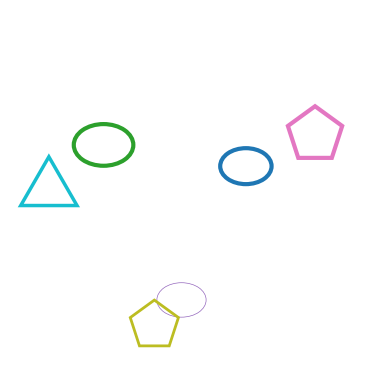[{"shape": "oval", "thickness": 3, "radius": 0.33, "center": [0.639, 0.568]}, {"shape": "oval", "thickness": 3, "radius": 0.39, "center": [0.269, 0.624]}, {"shape": "oval", "thickness": 0.5, "radius": 0.32, "center": [0.471, 0.221]}, {"shape": "pentagon", "thickness": 3, "radius": 0.37, "center": [0.818, 0.65]}, {"shape": "pentagon", "thickness": 2, "radius": 0.33, "center": [0.401, 0.155]}, {"shape": "triangle", "thickness": 2.5, "radius": 0.42, "center": [0.127, 0.508]}]